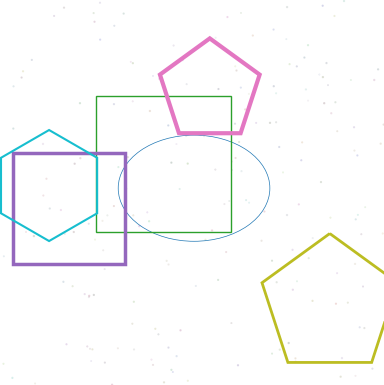[{"shape": "oval", "thickness": 0.5, "radius": 0.98, "center": [0.504, 0.511]}, {"shape": "square", "thickness": 1, "radius": 0.88, "center": [0.424, 0.575]}, {"shape": "square", "thickness": 2.5, "radius": 0.73, "center": [0.18, 0.458]}, {"shape": "pentagon", "thickness": 3, "radius": 0.68, "center": [0.545, 0.764]}, {"shape": "pentagon", "thickness": 2, "radius": 0.93, "center": [0.857, 0.208]}, {"shape": "hexagon", "thickness": 1.5, "radius": 0.72, "center": [0.127, 0.518]}]